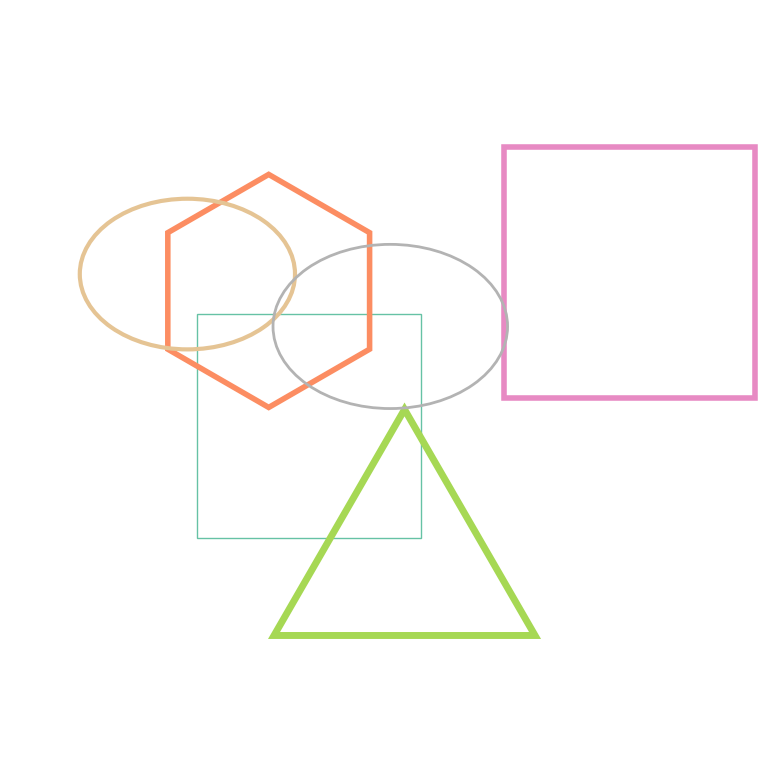[{"shape": "square", "thickness": 0.5, "radius": 0.73, "center": [0.401, 0.447]}, {"shape": "hexagon", "thickness": 2, "radius": 0.76, "center": [0.349, 0.622]}, {"shape": "square", "thickness": 2, "radius": 0.81, "center": [0.817, 0.646]}, {"shape": "triangle", "thickness": 2.5, "radius": 0.98, "center": [0.525, 0.273]}, {"shape": "oval", "thickness": 1.5, "radius": 0.7, "center": [0.243, 0.644]}, {"shape": "oval", "thickness": 1, "radius": 0.76, "center": [0.507, 0.576]}]